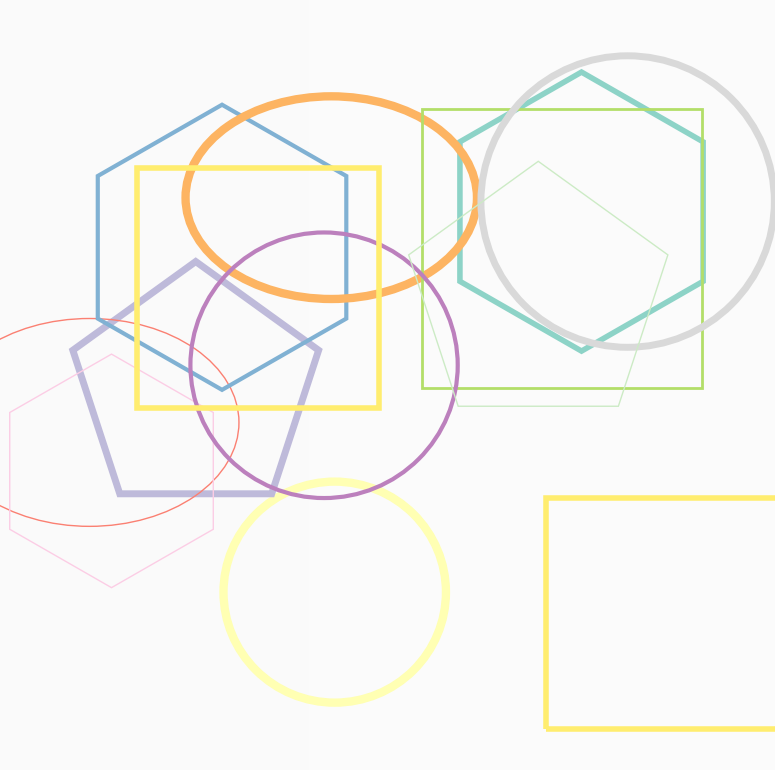[{"shape": "hexagon", "thickness": 2, "radius": 0.91, "center": [0.75, 0.725]}, {"shape": "circle", "thickness": 3, "radius": 0.72, "center": [0.432, 0.231]}, {"shape": "pentagon", "thickness": 2.5, "radius": 0.83, "center": [0.253, 0.494]}, {"shape": "oval", "thickness": 0.5, "radius": 0.96, "center": [0.116, 0.451]}, {"shape": "hexagon", "thickness": 1.5, "radius": 0.93, "center": [0.287, 0.679]}, {"shape": "oval", "thickness": 3, "radius": 0.94, "center": [0.427, 0.743]}, {"shape": "square", "thickness": 1, "radius": 0.9, "center": [0.725, 0.677]}, {"shape": "hexagon", "thickness": 0.5, "radius": 0.76, "center": [0.144, 0.388]}, {"shape": "circle", "thickness": 2.5, "radius": 0.95, "center": [0.81, 0.738]}, {"shape": "circle", "thickness": 1.5, "radius": 0.86, "center": [0.418, 0.526]}, {"shape": "pentagon", "thickness": 0.5, "radius": 0.88, "center": [0.695, 0.615]}, {"shape": "square", "thickness": 2, "radius": 0.78, "center": [0.333, 0.625]}, {"shape": "square", "thickness": 2, "radius": 0.75, "center": [0.854, 0.203]}]